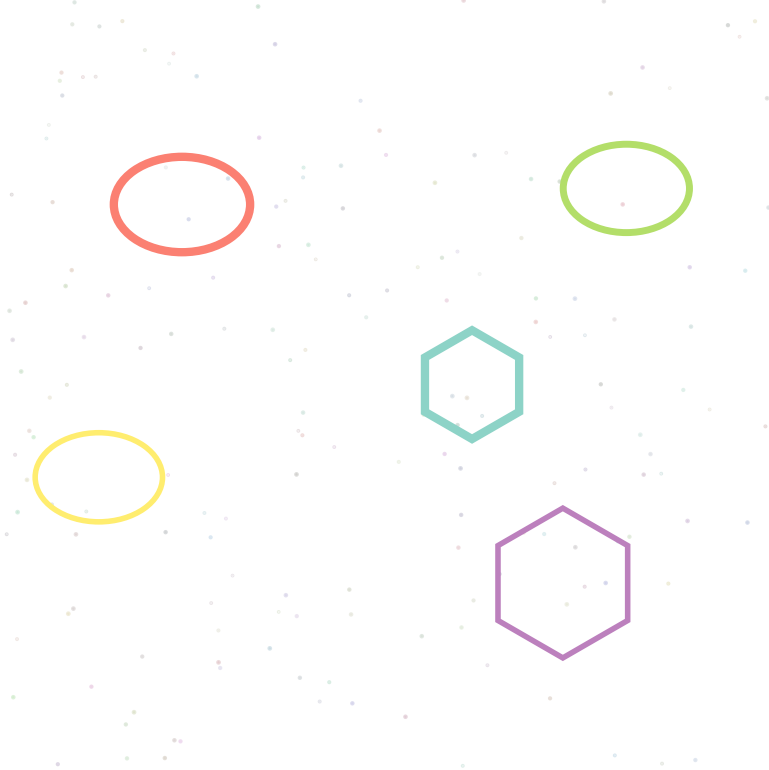[{"shape": "hexagon", "thickness": 3, "radius": 0.35, "center": [0.613, 0.5]}, {"shape": "oval", "thickness": 3, "radius": 0.44, "center": [0.236, 0.734]}, {"shape": "oval", "thickness": 2.5, "radius": 0.41, "center": [0.813, 0.755]}, {"shape": "hexagon", "thickness": 2, "radius": 0.49, "center": [0.731, 0.243]}, {"shape": "oval", "thickness": 2, "radius": 0.41, "center": [0.128, 0.38]}]